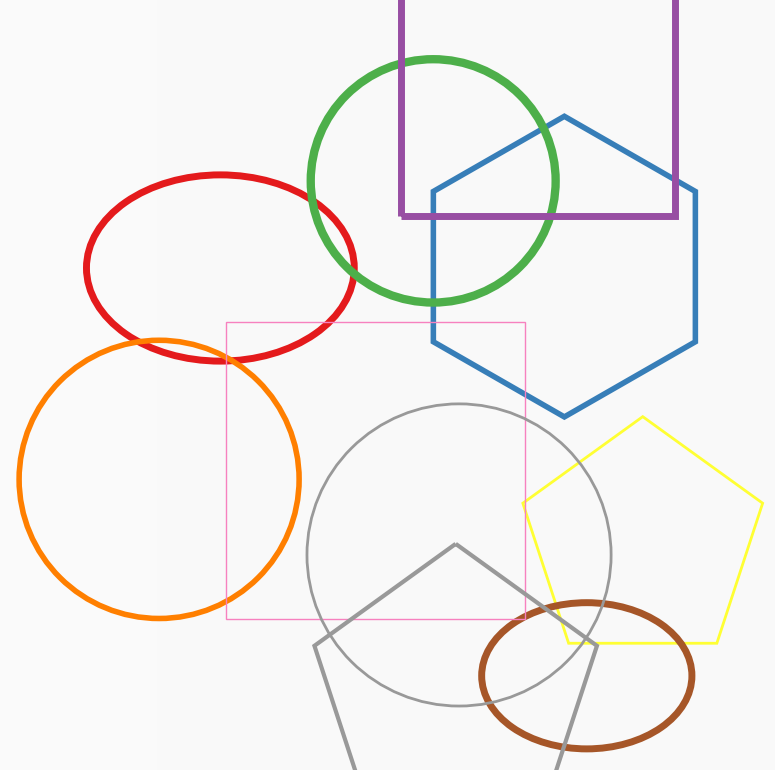[{"shape": "oval", "thickness": 2.5, "radius": 0.86, "center": [0.284, 0.652]}, {"shape": "hexagon", "thickness": 2, "radius": 0.98, "center": [0.728, 0.654]}, {"shape": "circle", "thickness": 3, "radius": 0.79, "center": [0.559, 0.765]}, {"shape": "square", "thickness": 2.5, "radius": 0.89, "center": [0.694, 0.896]}, {"shape": "circle", "thickness": 2, "radius": 0.9, "center": [0.205, 0.377]}, {"shape": "pentagon", "thickness": 1, "radius": 0.81, "center": [0.829, 0.296]}, {"shape": "oval", "thickness": 2.5, "radius": 0.68, "center": [0.757, 0.122]}, {"shape": "square", "thickness": 0.5, "radius": 0.97, "center": [0.485, 0.389]}, {"shape": "pentagon", "thickness": 1.5, "radius": 0.96, "center": [0.588, 0.102]}, {"shape": "circle", "thickness": 1, "radius": 0.98, "center": [0.592, 0.279]}]